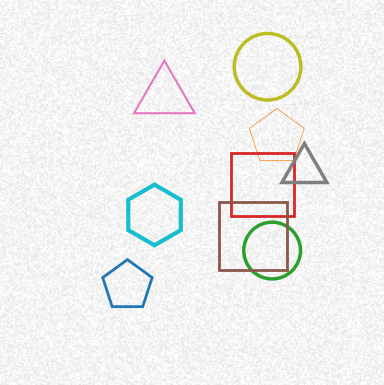[{"shape": "pentagon", "thickness": 2, "radius": 0.34, "center": [0.331, 0.258]}, {"shape": "pentagon", "thickness": 0.5, "radius": 0.37, "center": [0.719, 0.644]}, {"shape": "circle", "thickness": 2.5, "radius": 0.37, "center": [0.707, 0.349]}, {"shape": "square", "thickness": 2, "radius": 0.41, "center": [0.682, 0.521]}, {"shape": "square", "thickness": 2, "radius": 0.44, "center": [0.657, 0.387]}, {"shape": "triangle", "thickness": 1.5, "radius": 0.46, "center": [0.427, 0.751]}, {"shape": "triangle", "thickness": 2.5, "radius": 0.34, "center": [0.791, 0.56]}, {"shape": "circle", "thickness": 2.5, "radius": 0.43, "center": [0.695, 0.827]}, {"shape": "hexagon", "thickness": 3, "radius": 0.39, "center": [0.401, 0.442]}]